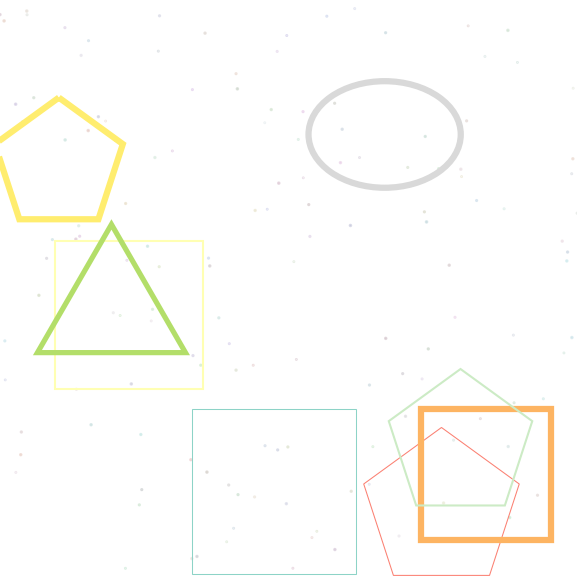[{"shape": "square", "thickness": 0.5, "radius": 0.71, "center": [0.475, 0.148]}, {"shape": "square", "thickness": 1, "radius": 0.64, "center": [0.223, 0.453]}, {"shape": "pentagon", "thickness": 0.5, "radius": 0.71, "center": [0.764, 0.117]}, {"shape": "square", "thickness": 3, "radius": 0.57, "center": [0.842, 0.178]}, {"shape": "triangle", "thickness": 2.5, "radius": 0.74, "center": [0.193, 0.463]}, {"shape": "oval", "thickness": 3, "radius": 0.66, "center": [0.666, 0.766]}, {"shape": "pentagon", "thickness": 1, "radius": 0.65, "center": [0.797, 0.23]}, {"shape": "pentagon", "thickness": 3, "radius": 0.58, "center": [0.102, 0.714]}]